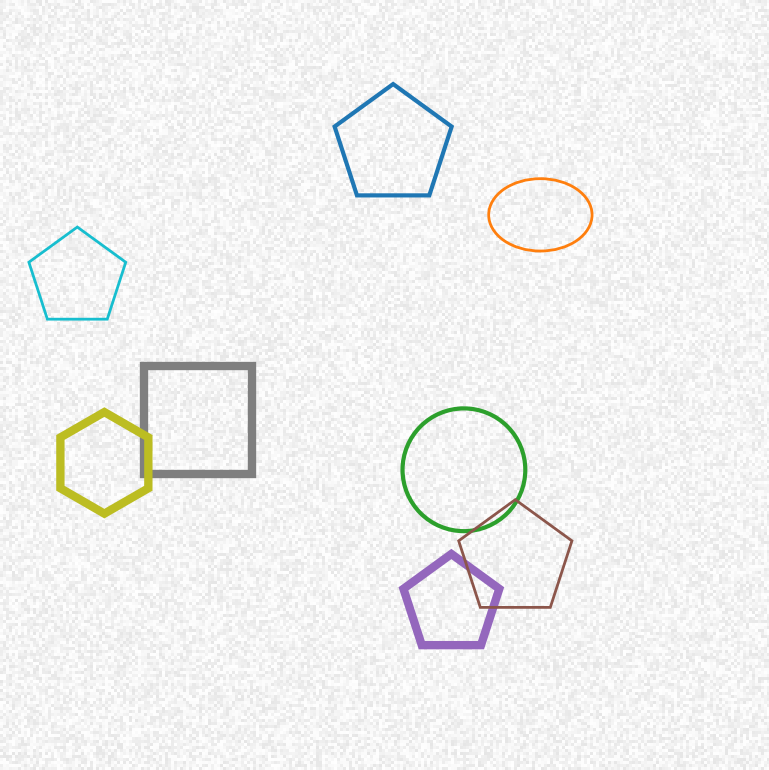[{"shape": "pentagon", "thickness": 1.5, "radius": 0.4, "center": [0.511, 0.811]}, {"shape": "oval", "thickness": 1, "radius": 0.34, "center": [0.702, 0.721]}, {"shape": "circle", "thickness": 1.5, "radius": 0.4, "center": [0.602, 0.39]}, {"shape": "pentagon", "thickness": 3, "radius": 0.33, "center": [0.586, 0.215]}, {"shape": "pentagon", "thickness": 1, "radius": 0.39, "center": [0.669, 0.274]}, {"shape": "square", "thickness": 3, "radius": 0.35, "center": [0.257, 0.455]}, {"shape": "hexagon", "thickness": 3, "radius": 0.33, "center": [0.136, 0.399]}, {"shape": "pentagon", "thickness": 1, "radius": 0.33, "center": [0.1, 0.639]}]